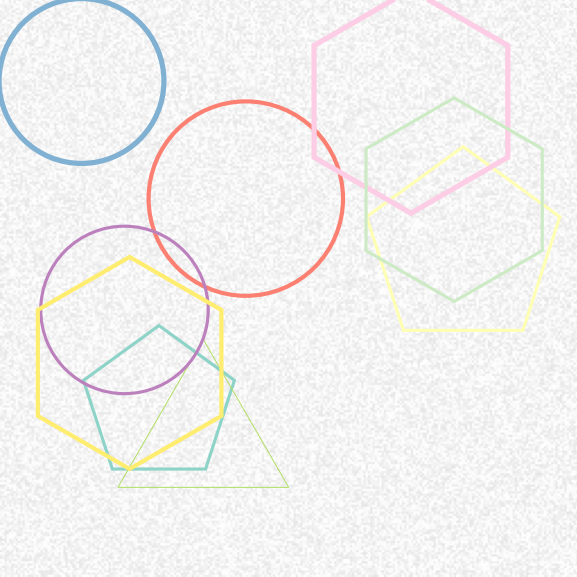[{"shape": "pentagon", "thickness": 1.5, "radius": 0.69, "center": [0.275, 0.298]}, {"shape": "pentagon", "thickness": 1.5, "radius": 0.88, "center": [0.802, 0.569]}, {"shape": "circle", "thickness": 2, "radius": 0.84, "center": [0.426, 0.655]}, {"shape": "circle", "thickness": 2.5, "radius": 0.71, "center": [0.141, 0.859]}, {"shape": "triangle", "thickness": 0.5, "radius": 0.85, "center": [0.352, 0.241]}, {"shape": "hexagon", "thickness": 2.5, "radius": 0.97, "center": [0.712, 0.824]}, {"shape": "circle", "thickness": 1.5, "radius": 0.72, "center": [0.216, 0.462]}, {"shape": "hexagon", "thickness": 1.5, "radius": 0.88, "center": [0.786, 0.653]}, {"shape": "hexagon", "thickness": 2, "radius": 0.92, "center": [0.224, 0.371]}]